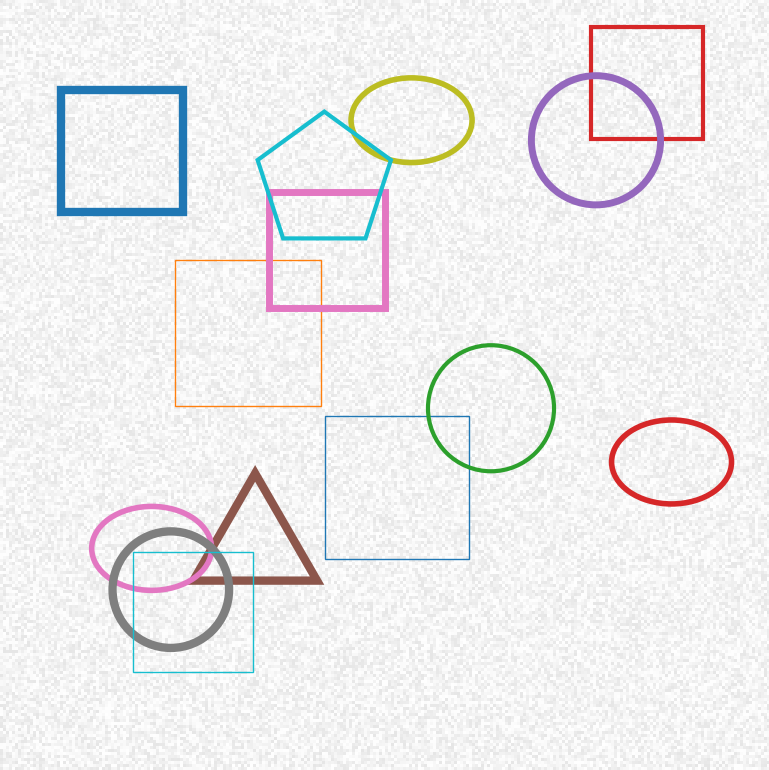[{"shape": "square", "thickness": 0.5, "radius": 0.47, "center": [0.516, 0.367]}, {"shape": "square", "thickness": 3, "radius": 0.39, "center": [0.158, 0.804]}, {"shape": "square", "thickness": 0.5, "radius": 0.47, "center": [0.323, 0.567]}, {"shape": "circle", "thickness": 1.5, "radius": 0.41, "center": [0.638, 0.47]}, {"shape": "square", "thickness": 1.5, "radius": 0.36, "center": [0.84, 0.893]}, {"shape": "oval", "thickness": 2, "radius": 0.39, "center": [0.872, 0.4]}, {"shape": "circle", "thickness": 2.5, "radius": 0.42, "center": [0.774, 0.818]}, {"shape": "triangle", "thickness": 3, "radius": 0.46, "center": [0.331, 0.292]}, {"shape": "square", "thickness": 2.5, "radius": 0.38, "center": [0.425, 0.675]}, {"shape": "oval", "thickness": 2, "radius": 0.39, "center": [0.197, 0.288]}, {"shape": "circle", "thickness": 3, "radius": 0.38, "center": [0.222, 0.234]}, {"shape": "oval", "thickness": 2, "radius": 0.39, "center": [0.534, 0.844]}, {"shape": "pentagon", "thickness": 1.5, "radius": 0.46, "center": [0.421, 0.764]}, {"shape": "square", "thickness": 0.5, "radius": 0.39, "center": [0.251, 0.206]}]